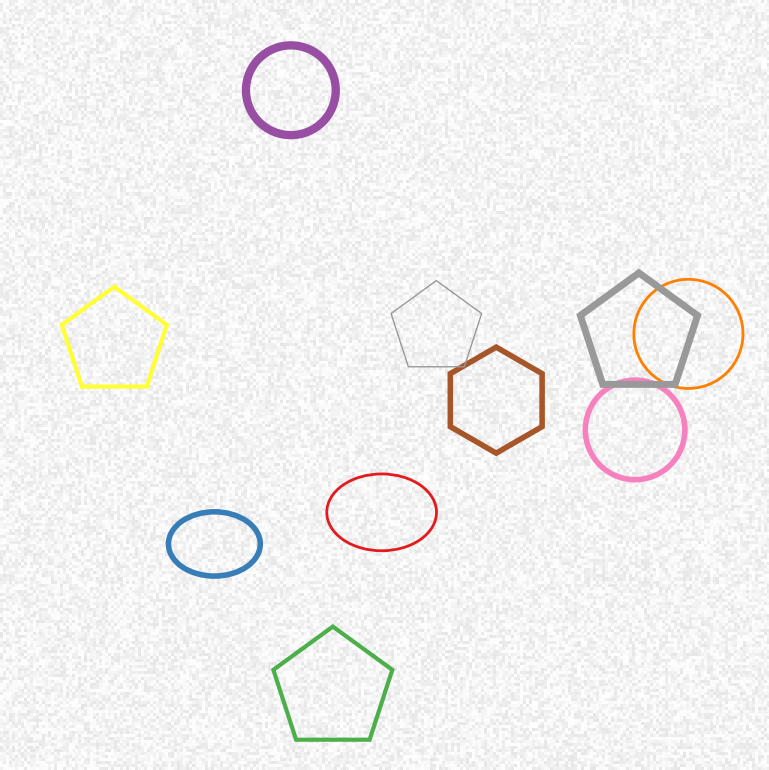[{"shape": "oval", "thickness": 1, "radius": 0.36, "center": [0.496, 0.335]}, {"shape": "oval", "thickness": 2, "radius": 0.3, "center": [0.278, 0.294]}, {"shape": "pentagon", "thickness": 1.5, "radius": 0.41, "center": [0.432, 0.105]}, {"shape": "circle", "thickness": 3, "radius": 0.29, "center": [0.378, 0.883]}, {"shape": "circle", "thickness": 1, "radius": 0.35, "center": [0.894, 0.566]}, {"shape": "pentagon", "thickness": 1.5, "radius": 0.36, "center": [0.148, 0.556]}, {"shape": "hexagon", "thickness": 2, "radius": 0.34, "center": [0.644, 0.48]}, {"shape": "circle", "thickness": 2, "radius": 0.32, "center": [0.825, 0.442]}, {"shape": "pentagon", "thickness": 0.5, "radius": 0.31, "center": [0.567, 0.574]}, {"shape": "pentagon", "thickness": 2.5, "radius": 0.4, "center": [0.83, 0.566]}]